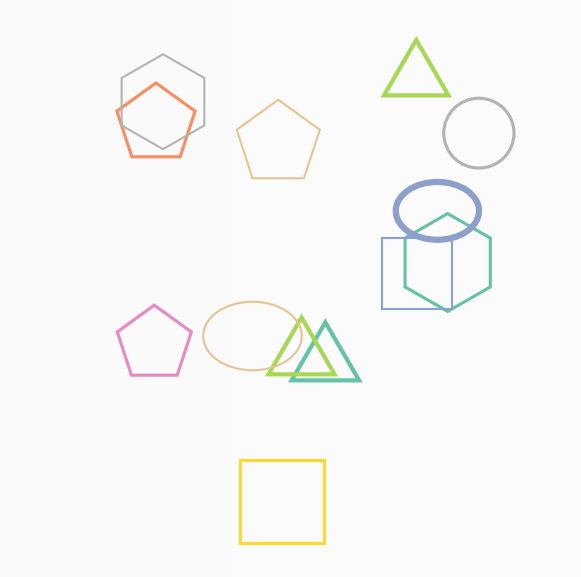[{"shape": "hexagon", "thickness": 1.5, "radius": 0.42, "center": [0.77, 0.545]}, {"shape": "triangle", "thickness": 2, "radius": 0.34, "center": [0.56, 0.374]}, {"shape": "pentagon", "thickness": 1.5, "radius": 0.35, "center": [0.268, 0.785]}, {"shape": "oval", "thickness": 3, "radius": 0.36, "center": [0.752, 0.634]}, {"shape": "square", "thickness": 1, "radius": 0.3, "center": [0.717, 0.526]}, {"shape": "pentagon", "thickness": 1.5, "radius": 0.34, "center": [0.265, 0.404]}, {"shape": "triangle", "thickness": 2, "radius": 0.32, "center": [0.716, 0.866]}, {"shape": "triangle", "thickness": 2, "radius": 0.33, "center": [0.519, 0.384]}, {"shape": "square", "thickness": 1.5, "radius": 0.36, "center": [0.485, 0.131]}, {"shape": "pentagon", "thickness": 1, "radius": 0.38, "center": [0.479, 0.751]}, {"shape": "oval", "thickness": 1, "radius": 0.42, "center": [0.434, 0.417]}, {"shape": "hexagon", "thickness": 1, "radius": 0.41, "center": [0.28, 0.823]}, {"shape": "circle", "thickness": 1.5, "radius": 0.3, "center": [0.824, 0.769]}]